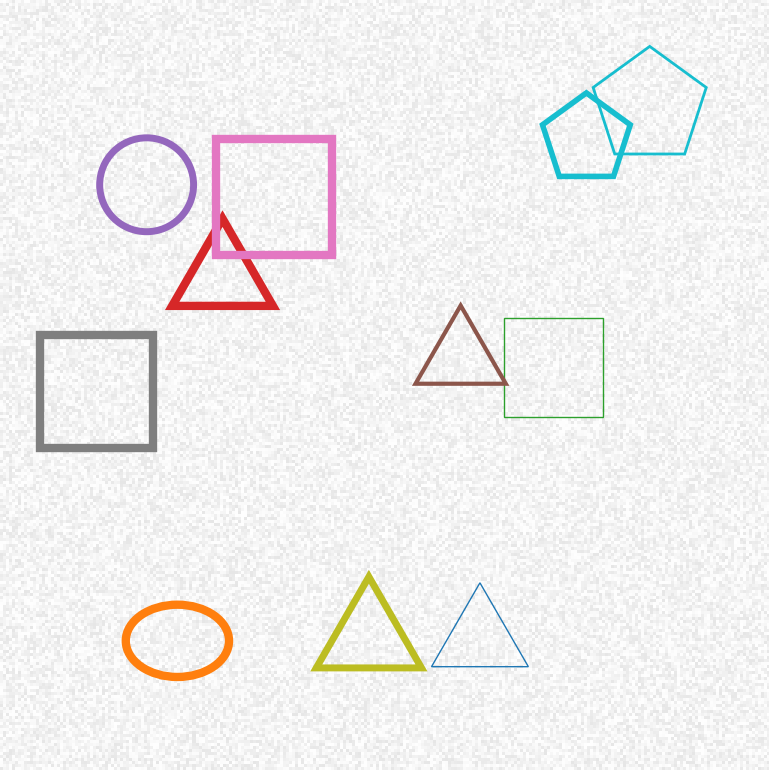[{"shape": "triangle", "thickness": 0.5, "radius": 0.36, "center": [0.623, 0.17]}, {"shape": "oval", "thickness": 3, "radius": 0.34, "center": [0.23, 0.168]}, {"shape": "square", "thickness": 0.5, "radius": 0.32, "center": [0.719, 0.523]}, {"shape": "triangle", "thickness": 3, "radius": 0.38, "center": [0.289, 0.641]}, {"shape": "circle", "thickness": 2.5, "radius": 0.3, "center": [0.19, 0.76]}, {"shape": "triangle", "thickness": 1.5, "radius": 0.34, "center": [0.598, 0.535]}, {"shape": "square", "thickness": 3, "radius": 0.38, "center": [0.356, 0.744]}, {"shape": "square", "thickness": 3, "radius": 0.37, "center": [0.125, 0.492]}, {"shape": "triangle", "thickness": 2.5, "radius": 0.39, "center": [0.479, 0.172]}, {"shape": "pentagon", "thickness": 2, "radius": 0.3, "center": [0.762, 0.819]}, {"shape": "pentagon", "thickness": 1, "radius": 0.39, "center": [0.844, 0.862]}]